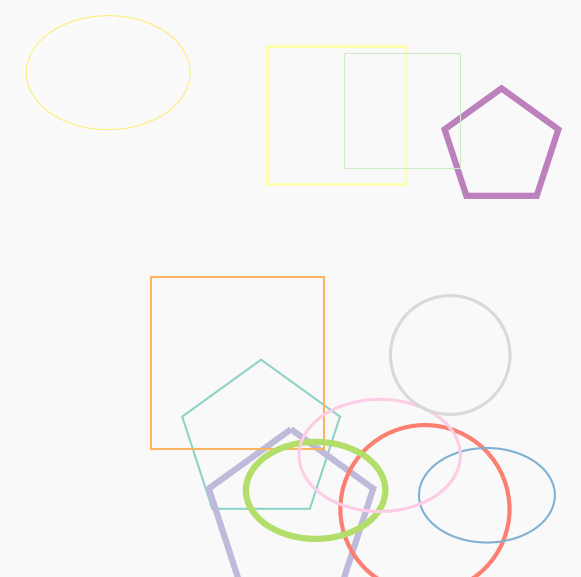[{"shape": "pentagon", "thickness": 1, "radius": 0.71, "center": [0.449, 0.234]}, {"shape": "square", "thickness": 1.5, "radius": 0.59, "center": [0.579, 0.8]}, {"shape": "pentagon", "thickness": 3, "radius": 0.74, "center": [0.501, 0.107]}, {"shape": "circle", "thickness": 2, "radius": 0.73, "center": [0.731, 0.118]}, {"shape": "oval", "thickness": 1, "radius": 0.58, "center": [0.838, 0.142]}, {"shape": "square", "thickness": 1, "radius": 0.75, "center": [0.409, 0.37]}, {"shape": "oval", "thickness": 3, "radius": 0.6, "center": [0.543, 0.15]}, {"shape": "oval", "thickness": 1.5, "radius": 0.69, "center": [0.653, 0.211]}, {"shape": "circle", "thickness": 1.5, "radius": 0.51, "center": [0.775, 0.384]}, {"shape": "pentagon", "thickness": 3, "radius": 0.51, "center": [0.863, 0.743]}, {"shape": "square", "thickness": 0.5, "radius": 0.5, "center": [0.691, 0.808]}, {"shape": "oval", "thickness": 0.5, "radius": 0.7, "center": [0.186, 0.873]}]